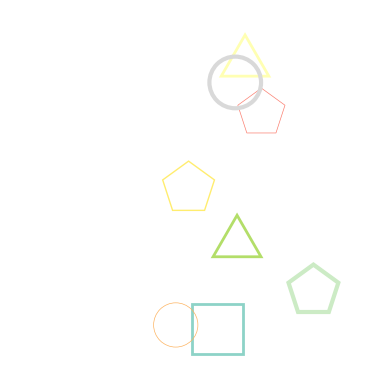[{"shape": "square", "thickness": 2, "radius": 0.33, "center": [0.566, 0.145]}, {"shape": "triangle", "thickness": 2, "radius": 0.36, "center": [0.636, 0.838]}, {"shape": "pentagon", "thickness": 0.5, "radius": 0.32, "center": [0.679, 0.707]}, {"shape": "circle", "thickness": 0.5, "radius": 0.29, "center": [0.456, 0.156]}, {"shape": "triangle", "thickness": 2, "radius": 0.36, "center": [0.616, 0.369]}, {"shape": "circle", "thickness": 3, "radius": 0.34, "center": [0.611, 0.786]}, {"shape": "pentagon", "thickness": 3, "radius": 0.34, "center": [0.814, 0.245]}, {"shape": "pentagon", "thickness": 1, "radius": 0.35, "center": [0.49, 0.511]}]